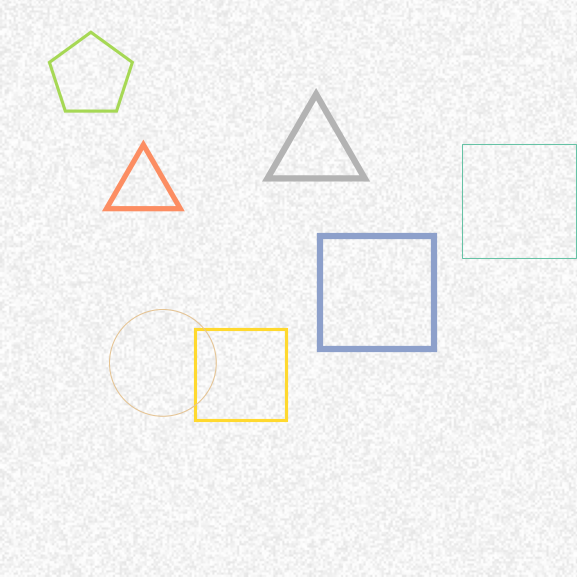[{"shape": "square", "thickness": 0.5, "radius": 0.49, "center": [0.899, 0.651]}, {"shape": "triangle", "thickness": 2.5, "radius": 0.37, "center": [0.248, 0.675]}, {"shape": "square", "thickness": 3, "radius": 0.49, "center": [0.653, 0.492]}, {"shape": "pentagon", "thickness": 1.5, "radius": 0.38, "center": [0.157, 0.868]}, {"shape": "square", "thickness": 1.5, "radius": 0.39, "center": [0.416, 0.351]}, {"shape": "circle", "thickness": 0.5, "radius": 0.46, "center": [0.282, 0.371]}, {"shape": "triangle", "thickness": 3, "radius": 0.49, "center": [0.547, 0.739]}]